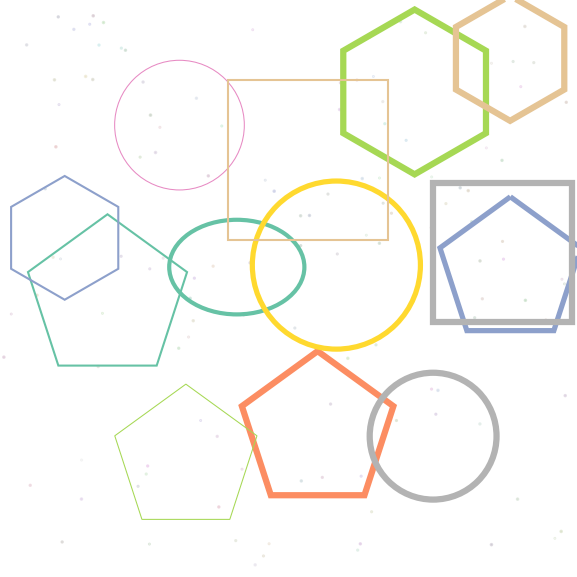[{"shape": "oval", "thickness": 2, "radius": 0.59, "center": [0.41, 0.537]}, {"shape": "pentagon", "thickness": 1, "radius": 0.72, "center": [0.186, 0.483]}, {"shape": "pentagon", "thickness": 3, "radius": 0.69, "center": [0.55, 0.253]}, {"shape": "pentagon", "thickness": 2.5, "radius": 0.64, "center": [0.884, 0.53]}, {"shape": "hexagon", "thickness": 1, "radius": 0.54, "center": [0.112, 0.587]}, {"shape": "circle", "thickness": 0.5, "radius": 0.56, "center": [0.311, 0.782]}, {"shape": "hexagon", "thickness": 3, "radius": 0.71, "center": [0.718, 0.84]}, {"shape": "pentagon", "thickness": 0.5, "radius": 0.65, "center": [0.322, 0.204]}, {"shape": "circle", "thickness": 2.5, "radius": 0.73, "center": [0.582, 0.54]}, {"shape": "square", "thickness": 1, "radius": 0.69, "center": [0.534, 0.722]}, {"shape": "hexagon", "thickness": 3, "radius": 0.54, "center": [0.883, 0.898]}, {"shape": "square", "thickness": 3, "radius": 0.6, "center": [0.869, 0.562]}, {"shape": "circle", "thickness": 3, "radius": 0.55, "center": [0.75, 0.244]}]